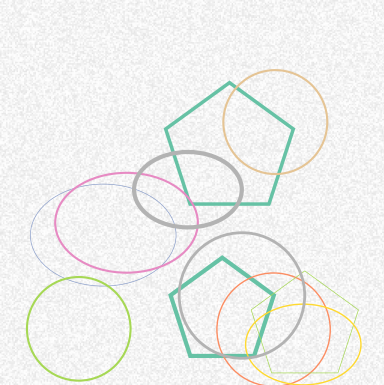[{"shape": "pentagon", "thickness": 3, "radius": 0.71, "center": [0.577, 0.19]}, {"shape": "pentagon", "thickness": 2.5, "radius": 0.87, "center": [0.596, 0.611]}, {"shape": "circle", "thickness": 1, "radius": 0.74, "center": [0.711, 0.144]}, {"shape": "oval", "thickness": 0.5, "radius": 0.95, "center": [0.268, 0.389]}, {"shape": "oval", "thickness": 1.5, "radius": 0.93, "center": [0.329, 0.421]}, {"shape": "pentagon", "thickness": 0.5, "radius": 0.73, "center": [0.792, 0.15]}, {"shape": "circle", "thickness": 1.5, "radius": 0.67, "center": [0.205, 0.146]}, {"shape": "oval", "thickness": 1, "radius": 0.75, "center": [0.788, 0.105]}, {"shape": "circle", "thickness": 1.5, "radius": 0.67, "center": [0.715, 0.683]}, {"shape": "circle", "thickness": 2, "radius": 0.82, "center": [0.628, 0.232]}, {"shape": "oval", "thickness": 3, "radius": 0.7, "center": [0.488, 0.507]}]